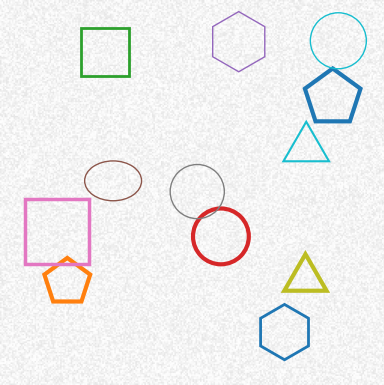[{"shape": "pentagon", "thickness": 3, "radius": 0.38, "center": [0.864, 0.746]}, {"shape": "hexagon", "thickness": 2, "radius": 0.36, "center": [0.739, 0.137]}, {"shape": "pentagon", "thickness": 3, "radius": 0.31, "center": [0.175, 0.268]}, {"shape": "square", "thickness": 2, "radius": 0.31, "center": [0.273, 0.865]}, {"shape": "circle", "thickness": 3, "radius": 0.36, "center": [0.574, 0.386]}, {"shape": "hexagon", "thickness": 1, "radius": 0.39, "center": [0.62, 0.892]}, {"shape": "oval", "thickness": 1, "radius": 0.37, "center": [0.294, 0.53]}, {"shape": "square", "thickness": 2.5, "radius": 0.42, "center": [0.148, 0.399]}, {"shape": "circle", "thickness": 1, "radius": 0.35, "center": [0.512, 0.502]}, {"shape": "triangle", "thickness": 3, "radius": 0.32, "center": [0.793, 0.277]}, {"shape": "triangle", "thickness": 1.5, "radius": 0.34, "center": [0.795, 0.615]}, {"shape": "circle", "thickness": 1, "radius": 0.36, "center": [0.879, 0.894]}]